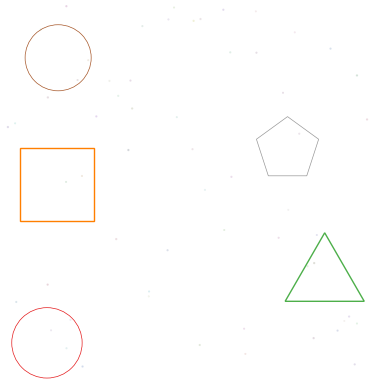[{"shape": "circle", "thickness": 0.5, "radius": 0.46, "center": [0.122, 0.109]}, {"shape": "triangle", "thickness": 1, "radius": 0.59, "center": [0.843, 0.277]}, {"shape": "square", "thickness": 1, "radius": 0.48, "center": [0.148, 0.52]}, {"shape": "circle", "thickness": 0.5, "radius": 0.43, "center": [0.151, 0.85]}, {"shape": "pentagon", "thickness": 0.5, "radius": 0.42, "center": [0.747, 0.612]}]